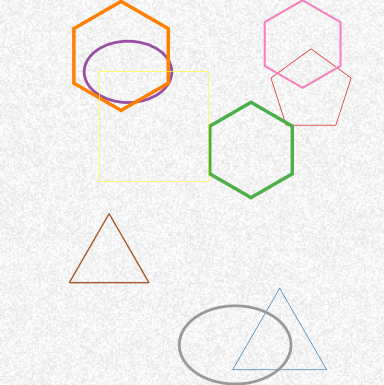[{"shape": "pentagon", "thickness": 0.5, "radius": 0.55, "center": [0.808, 0.763]}, {"shape": "triangle", "thickness": 0.5, "radius": 0.71, "center": [0.726, 0.11]}, {"shape": "hexagon", "thickness": 2.5, "radius": 0.62, "center": [0.652, 0.61]}, {"shape": "oval", "thickness": 2, "radius": 0.57, "center": [0.332, 0.813]}, {"shape": "hexagon", "thickness": 2.5, "radius": 0.71, "center": [0.315, 0.855]}, {"shape": "square", "thickness": 0.5, "radius": 0.71, "center": [0.398, 0.672]}, {"shape": "triangle", "thickness": 1, "radius": 0.6, "center": [0.283, 0.326]}, {"shape": "hexagon", "thickness": 1.5, "radius": 0.57, "center": [0.786, 0.886]}, {"shape": "oval", "thickness": 2, "radius": 0.73, "center": [0.611, 0.104]}]